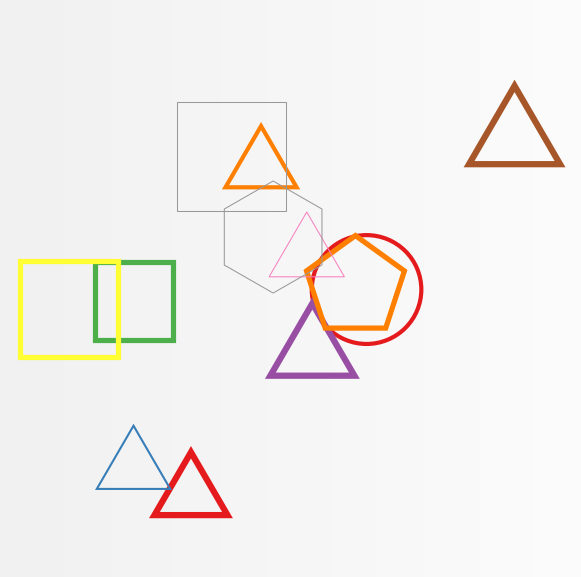[{"shape": "circle", "thickness": 2, "radius": 0.47, "center": [0.631, 0.498]}, {"shape": "triangle", "thickness": 3, "radius": 0.36, "center": [0.329, 0.143]}, {"shape": "triangle", "thickness": 1, "radius": 0.36, "center": [0.23, 0.189]}, {"shape": "square", "thickness": 2.5, "radius": 0.34, "center": [0.23, 0.478]}, {"shape": "triangle", "thickness": 3, "radius": 0.42, "center": [0.537, 0.39]}, {"shape": "pentagon", "thickness": 2.5, "radius": 0.44, "center": [0.612, 0.503]}, {"shape": "triangle", "thickness": 2, "radius": 0.35, "center": [0.449, 0.71]}, {"shape": "square", "thickness": 2.5, "radius": 0.42, "center": [0.119, 0.464]}, {"shape": "triangle", "thickness": 3, "radius": 0.45, "center": [0.885, 0.76]}, {"shape": "triangle", "thickness": 0.5, "radius": 0.37, "center": [0.528, 0.557]}, {"shape": "hexagon", "thickness": 0.5, "radius": 0.49, "center": [0.47, 0.589]}, {"shape": "square", "thickness": 0.5, "radius": 0.47, "center": [0.398, 0.728]}]